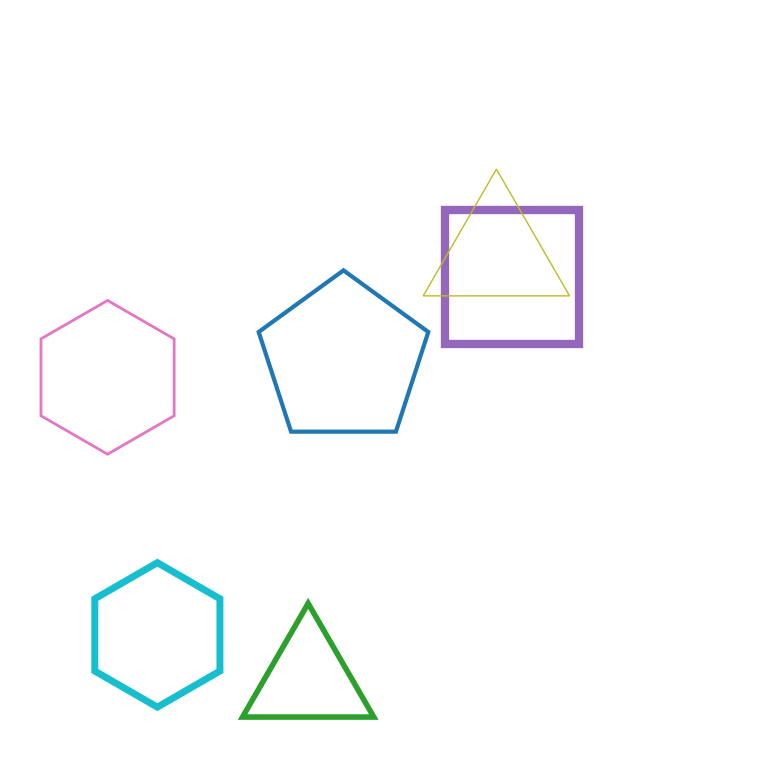[{"shape": "pentagon", "thickness": 1.5, "radius": 0.58, "center": [0.446, 0.533]}, {"shape": "triangle", "thickness": 2, "radius": 0.49, "center": [0.4, 0.118]}, {"shape": "square", "thickness": 3, "radius": 0.44, "center": [0.665, 0.641]}, {"shape": "hexagon", "thickness": 1, "radius": 0.5, "center": [0.14, 0.51]}, {"shape": "triangle", "thickness": 0.5, "radius": 0.55, "center": [0.645, 0.671]}, {"shape": "hexagon", "thickness": 2.5, "radius": 0.47, "center": [0.204, 0.175]}]